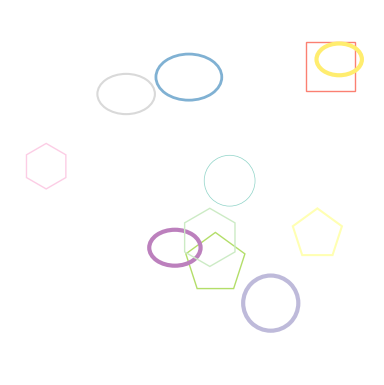[{"shape": "circle", "thickness": 0.5, "radius": 0.33, "center": [0.596, 0.531]}, {"shape": "pentagon", "thickness": 1.5, "radius": 0.34, "center": [0.824, 0.392]}, {"shape": "circle", "thickness": 3, "radius": 0.36, "center": [0.703, 0.213]}, {"shape": "square", "thickness": 1, "radius": 0.32, "center": [0.858, 0.827]}, {"shape": "oval", "thickness": 2, "radius": 0.43, "center": [0.491, 0.8]}, {"shape": "pentagon", "thickness": 1, "radius": 0.4, "center": [0.559, 0.316]}, {"shape": "hexagon", "thickness": 1, "radius": 0.3, "center": [0.12, 0.568]}, {"shape": "oval", "thickness": 1.5, "radius": 0.37, "center": [0.328, 0.756]}, {"shape": "oval", "thickness": 3, "radius": 0.33, "center": [0.454, 0.357]}, {"shape": "hexagon", "thickness": 1, "radius": 0.38, "center": [0.545, 0.383]}, {"shape": "oval", "thickness": 3, "radius": 0.29, "center": [0.881, 0.846]}]